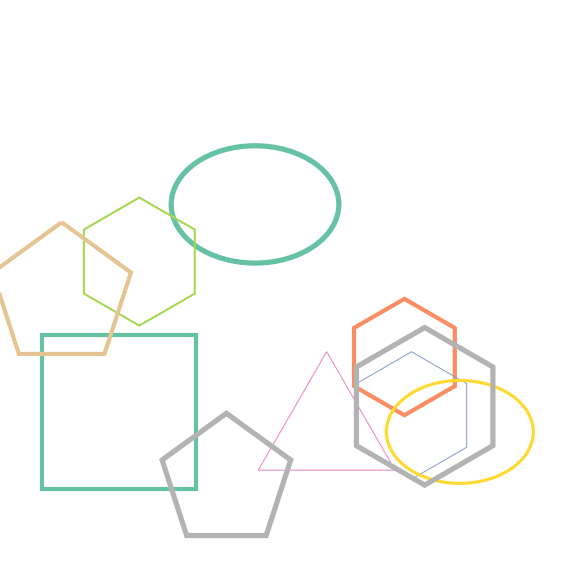[{"shape": "square", "thickness": 2, "radius": 0.67, "center": [0.206, 0.286]}, {"shape": "oval", "thickness": 2.5, "radius": 0.73, "center": [0.442, 0.645]}, {"shape": "hexagon", "thickness": 2, "radius": 0.5, "center": [0.7, 0.381]}, {"shape": "hexagon", "thickness": 0.5, "radius": 0.55, "center": [0.713, 0.28]}, {"shape": "triangle", "thickness": 0.5, "radius": 0.68, "center": [0.566, 0.253]}, {"shape": "hexagon", "thickness": 1, "radius": 0.55, "center": [0.241, 0.546]}, {"shape": "oval", "thickness": 1.5, "radius": 0.64, "center": [0.796, 0.251]}, {"shape": "pentagon", "thickness": 2, "radius": 0.63, "center": [0.107, 0.488]}, {"shape": "pentagon", "thickness": 2.5, "radius": 0.59, "center": [0.392, 0.166]}, {"shape": "hexagon", "thickness": 2.5, "radius": 0.68, "center": [0.735, 0.296]}]